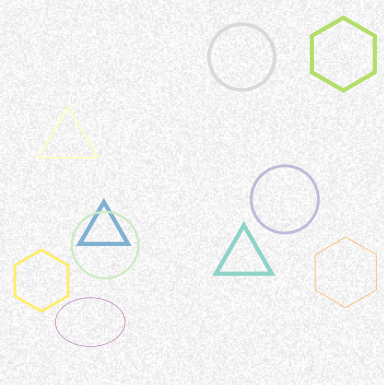[{"shape": "triangle", "thickness": 3, "radius": 0.42, "center": [0.633, 0.331]}, {"shape": "triangle", "thickness": 1, "radius": 0.44, "center": [0.177, 0.635]}, {"shape": "circle", "thickness": 2, "radius": 0.44, "center": [0.74, 0.482]}, {"shape": "triangle", "thickness": 3, "radius": 0.36, "center": [0.27, 0.403]}, {"shape": "hexagon", "thickness": 0.5, "radius": 0.46, "center": [0.898, 0.293]}, {"shape": "hexagon", "thickness": 3, "radius": 0.47, "center": [0.892, 0.859]}, {"shape": "circle", "thickness": 2.5, "radius": 0.43, "center": [0.628, 0.852]}, {"shape": "oval", "thickness": 0.5, "radius": 0.45, "center": [0.234, 0.163]}, {"shape": "circle", "thickness": 1.5, "radius": 0.43, "center": [0.273, 0.363]}, {"shape": "hexagon", "thickness": 2, "radius": 0.4, "center": [0.107, 0.271]}]